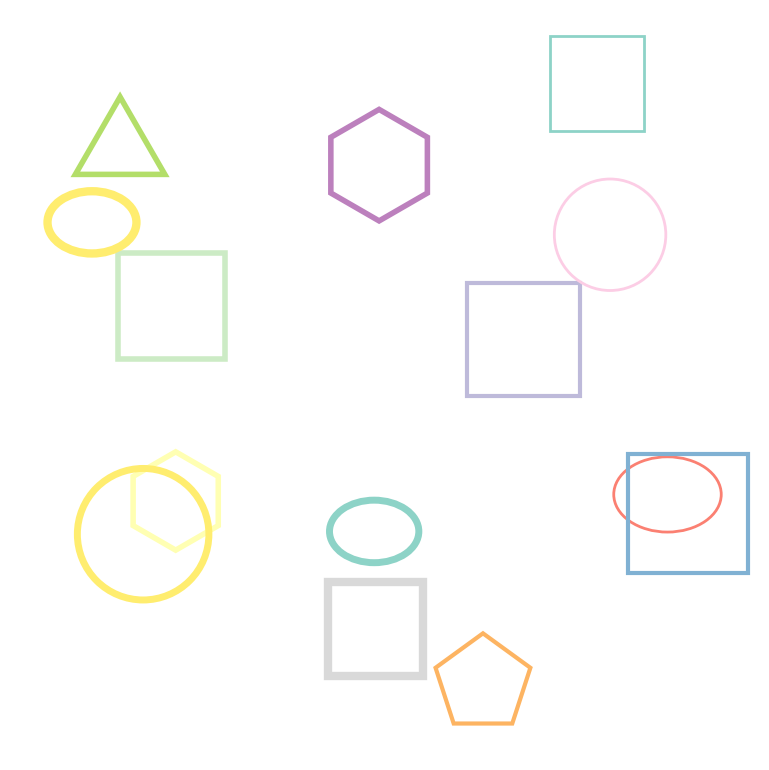[{"shape": "oval", "thickness": 2.5, "radius": 0.29, "center": [0.486, 0.31]}, {"shape": "square", "thickness": 1, "radius": 0.31, "center": [0.775, 0.892]}, {"shape": "hexagon", "thickness": 2, "radius": 0.32, "center": [0.228, 0.349]}, {"shape": "square", "thickness": 1.5, "radius": 0.36, "center": [0.68, 0.559]}, {"shape": "oval", "thickness": 1, "radius": 0.35, "center": [0.867, 0.358]}, {"shape": "square", "thickness": 1.5, "radius": 0.39, "center": [0.893, 0.333]}, {"shape": "pentagon", "thickness": 1.5, "radius": 0.32, "center": [0.627, 0.113]}, {"shape": "triangle", "thickness": 2, "radius": 0.34, "center": [0.156, 0.807]}, {"shape": "circle", "thickness": 1, "radius": 0.36, "center": [0.792, 0.695]}, {"shape": "square", "thickness": 3, "radius": 0.31, "center": [0.488, 0.183]}, {"shape": "hexagon", "thickness": 2, "radius": 0.36, "center": [0.492, 0.786]}, {"shape": "square", "thickness": 2, "radius": 0.35, "center": [0.223, 0.603]}, {"shape": "circle", "thickness": 2.5, "radius": 0.43, "center": [0.186, 0.306]}, {"shape": "oval", "thickness": 3, "radius": 0.29, "center": [0.119, 0.711]}]